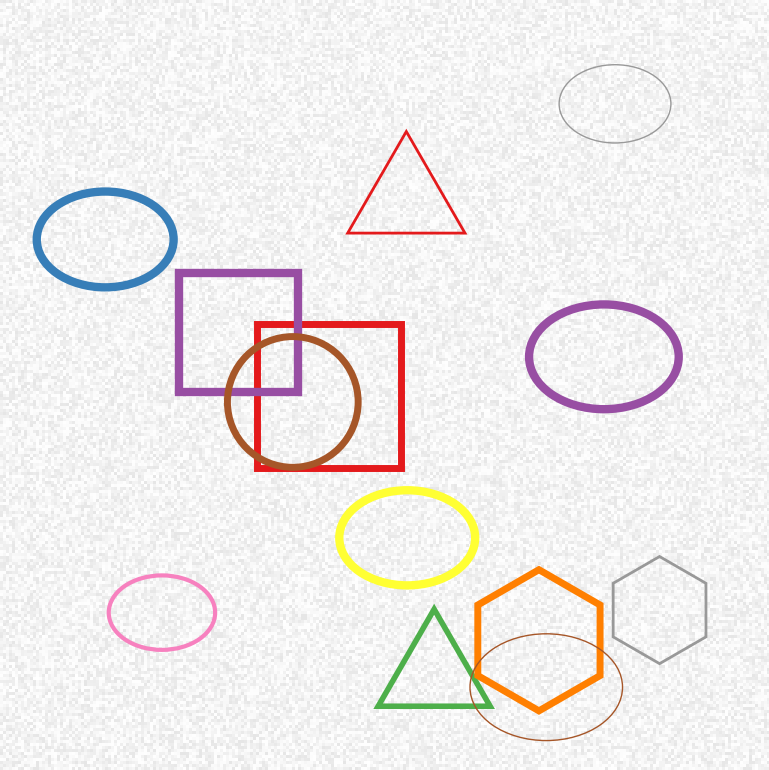[{"shape": "triangle", "thickness": 1, "radius": 0.44, "center": [0.528, 0.741]}, {"shape": "square", "thickness": 2.5, "radius": 0.47, "center": [0.427, 0.486]}, {"shape": "oval", "thickness": 3, "radius": 0.44, "center": [0.137, 0.689]}, {"shape": "triangle", "thickness": 2, "radius": 0.42, "center": [0.564, 0.125]}, {"shape": "square", "thickness": 3, "radius": 0.39, "center": [0.309, 0.568]}, {"shape": "oval", "thickness": 3, "radius": 0.49, "center": [0.784, 0.537]}, {"shape": "hexagon", "thickness": 2.5, "radius": 0.46, "center": [0.7, 0.168]}, {"shape": "oval", "thickness": 3, "radius": 0.44, "center": [0.529, 0.302]}, {"shape": "oval", "thickness": 0.5, "radius": 0.5, "center": [0.709, 0.108]}, {"shape": "circle", "thickness": 2.5, "radius": 0.42, "center": [0.38, 0.478]}, {"shape": "oval", "thickness": 1.5, "radius": 0.35, "center": [0.21, 0.204]}, {"shape": "hexagon", "thickness": 1, "radius": 0.35, "center": [0.857, 0.208]}, {"shape": "oval", "thickness": 0.5, "radius": 0.36, "center": [0.799, 0.865]}]